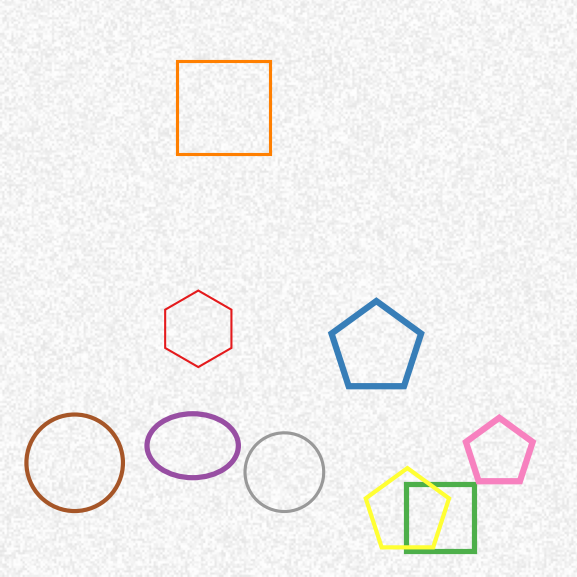[{"shape": "hexagon", "thickness": 1, "radius": 0.33, "center": [0.343, 0.43]}, {"shape": "pentagon", "thickness": 3, "radius": 0.41, "center": [0.652, 0.396]}, {"shape": "square", "thickness": 2.5, "radius": 0.29, "center": [0.762, 0.103]}, {"shape": "oval", "thickness": 2.5, "radius": 0.4, "center": [0.334, 0.227]}, {"shape": "square", "thickness": 1.5, "radius": 0.4, "center": [0.387, 0.813]}, {"shape": "pentagon", "thickness": 2, "radius": 0.38, "center": [0.705, 0.113]}, {"shape": "circle", "thickness": 2, "radius": 0.42, "center": [0.129, 0.198]}, {"shape": "pentagon", "thickness": 3, "radius": 0.3, "center": [0.865, 0.215]}, {"shape": "circle", "thickness": 1.5, "radius": 0.34, "center": [0.492, 0.182]}]